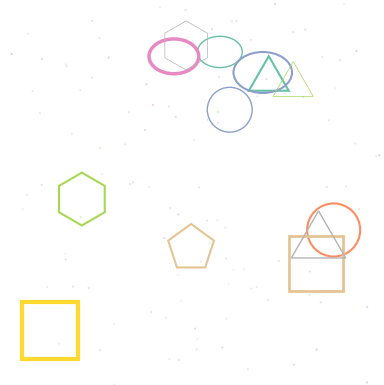[{"shape": "oval", "thickness": 1, "radius": 0.29, "center": [0.571, 0.865]}, {"shape": "triangle", "thickness": 1.5, "radius": 0.3, "center": [0.698, 0.794]}, {"shape": "circle", "thickness": 1.5, "radius": 0.34, "center": [0.867, 0.403]}, {"shape": "circle", "thickness": 1, "radius": 0.29, "center": [0.597, 0.715]}, {"shape": "oval", "thickness": 1.5, "radius": 0.38, "center": [0.682, 0.812]}, {"shape": "oval", "thickness": 2.5, "radius": 0.32, "center": [0.452, 0.854]}, {"shape": "triangle", "thickness": 0.5, "radius": 0.3, "center": [0.762, 0.78]}, {"shape": "hexagon", "thickness": 1.5, "radius": 0.34, "center": [0.213, 0.483]}, {"shape": "square", "thickness": 3, "radius": 0.37, "center": [0.13, 0.142]}, {"shape": "pentagon", "thickness": 1.5, "radius": 0.31, "center": [0.496, 0.356]}, {"shape": "square", "thickness": 2, "radius": 0.35, "center": [0.82, 0.316]}, {"shape": "hexagon", "thickness": 0.5, "radius": 0.32, "center": [0.483, 0.882]}, {"shape": "triangle", "thickness": 1, "radius": 0.41, "center": [0.827, 0.371]}]